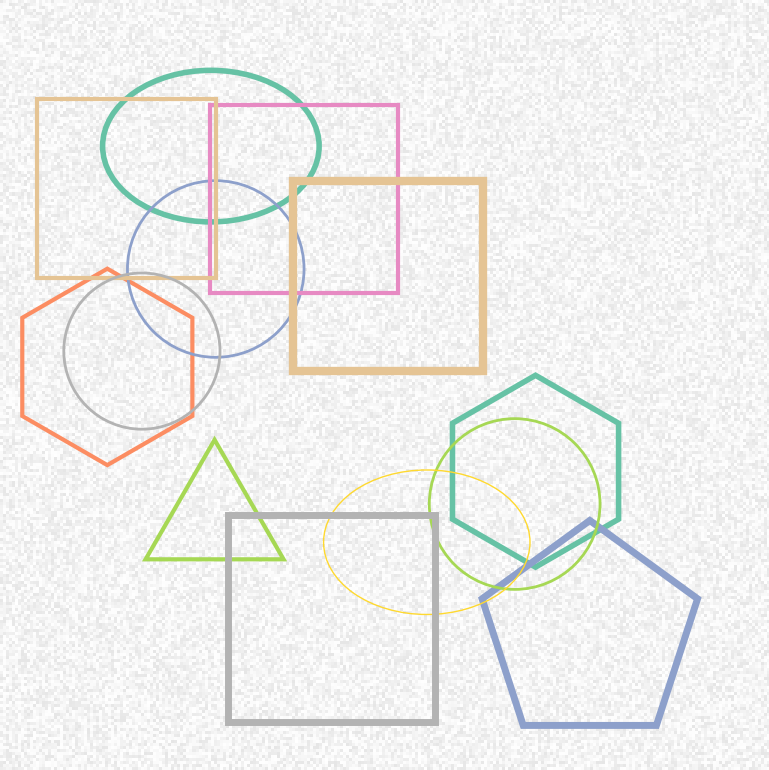[{"shape": "hexagon", "thickness": 2, "radius": 0.62, "center": [0.695, 0.388]}, {"shape": "oval", "thickness": 2, "radius": 0.7, "center": [0.274, 0.81]}, {"shape": "hexagon", "thickness": 1.5, "radius": 0.64, "center": [0.139, 0.524]}, {"shape": "circle", "thickness": 1, "radius": 0.57, "center": [0.28, 0.651]}, {"shape": "pentagon", "thickness": 2.5, "radius": 0.74, "center": [0.766, 0.177]}, {"shape": "square", "thickness": 1.5, "radius": 0.61, "center": [0.394, 0.741]}, {"shape": "triangle", "thickness": 1.5, "radius": 0.52, "center": [0.279, 0.325]}, {"shape": "circle", "thickness": 1, "radius": 0.55, "center": [0.668, 0.345]}, {"shape": "oval", "thickness": 0.5, "radius": 0.67, "center": [0.554, 0.296]}, {"shape": "square", "thickness": 3, "radius": 0.62, "center": [0.504, 0.642]}, {"shape": "square", "thickness": 1.5, "radius": 0.58, "center": [0.164, 0.755]}, {"shape": "square", "thickness": 2.5, "radius": 0.67, "center": [0.431, 0.197]}, {"shape": "circle", "thickness": 1, "radius": 0.51, "center": [0.184, 0.544]}]